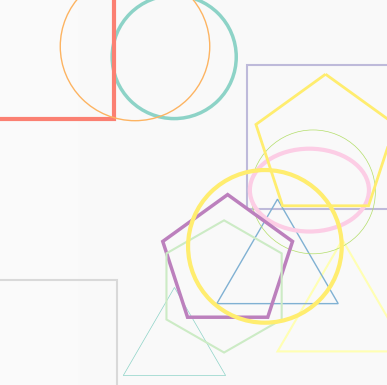[{"shape": "circle", "thickness": 2.5, "radius": 0.8, "center": [0.45, 0.852]}, {"shape": "triangle", "thickness": 0.5, "radius": 0.76, "center": [0.45, 0.101]}, {"shape": "triangle", "thickness": 1.5, "radius": 0.97, "center": [0.884, 0.184]}, {"shape": "square", "thickness": 1.5, "radius": 0.94, "center": [0.825, 0.645]}, {"shape": "square", "thickness": 3, "radius": 0.87, "center": [0.121, 0.863]}, {"shape": "triangle", "thickness": 1, "radius": 0.9, "center": [0.716, 0.302]}, {"shape": "circle", "thickness": 1, "radius": 0.96, "center": [0.348, 0.879]}, {"shape": "circle", "thickness": 0.5, "radius": 0.8, "center": [0.808, 0.502]}, {"shape": "oval", "thickness": 3, "radius": 0.77, "center": [0.798, 0.506]}, {"shape": "square", "thickness": 1.5, "radius": 0.81, "center": [0.141, 0.11]}, {"shape": "pentagon", "thickness": 2.5, "radius": 0.88, "center": [0.587, 0.318]}, {"shape": "hexagon", "thickness": 1.5, "radius": 0.86, "center": [0.578, 0.256]}, {"shape": "circle", "thickness": 3, "radius": 0.99, "center": [0.684, 0.36]}, {"shape": "pentagon", "thickness": 2, "radius": 0.94, "center": [0.84, 0.618]}]